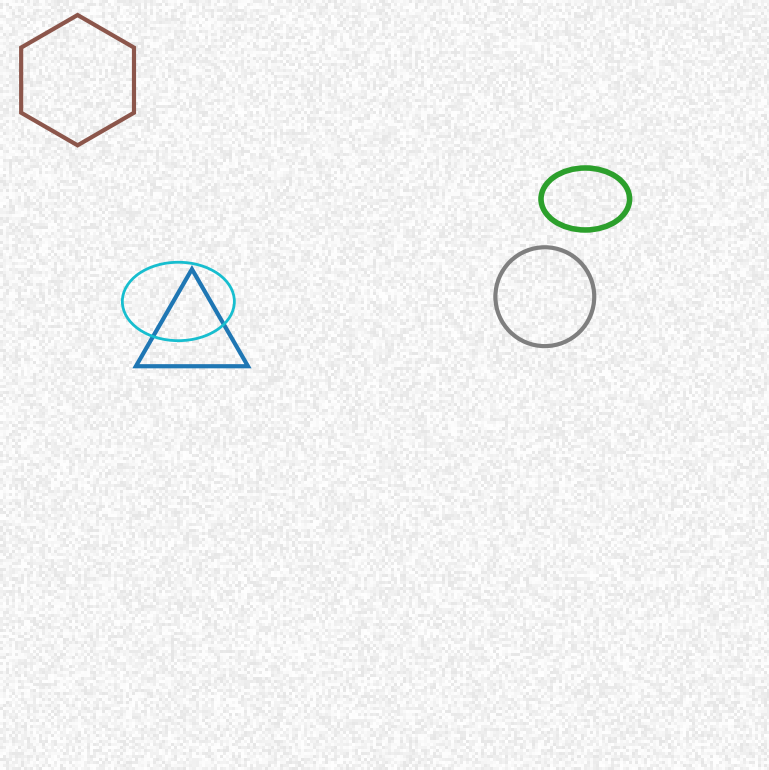[{"shape": "triangle", "thickness": 1.5, "radius": 0.42, "center": [0.249, 0.566]}, {"shape": "oval", "thickness": 2, "radius": 0.29, "center": [0.76, 0.742]}, {"shape": "hexagon", "thickness": 1.5, "radius": 0.42, "center": [0.101, 0.896]}, {"shape": "circle", "thickness": 1.5, "radius": 0.32, "center": [0.708, 0.615]}, {"shape": "oval", "thickness": 1, "radius": 0.36, "center": [0.232, 0.608]}]